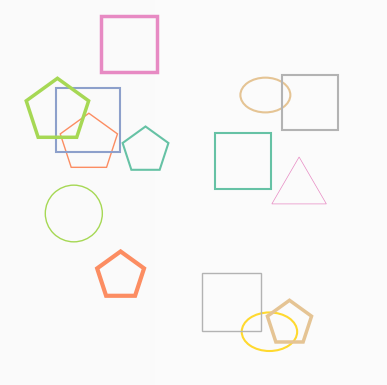[{"shape": "pentagon", "thickness": 1.5, "radius": 0.31, "center": [0.376, 0.609]}, {"shape": "square", "thickness": 1.5, "radius": 0.36, "center": [0.627, 0.582]}, {"shape": "pentagon", "thickness": 3, "radius": 0.32, "center": [0.311, 0.283]}, {"shape": "pentagon", "thickness": 1, "radius": 0.39, "center": [0.229, 0.628]}, {"shape": "square", "thickness": 1.5, "radius": 0.41, "center": [0.227, 0.688]}, {"shape": "square", "thickness": 2.5, "radius": 0.36, "center": [0.333, 0.885]}, {"shape": "triangle", "thickness": 0.5, "radius": 0.41, "center": [0.772, 0.511]}, {"shape": "pentagon", "thickness": 2.5, "radius": 0.42, "center": [0.148, 0.712]}, {"shape": "circle", "thickness": 1, "radius": 0.37, "center": [0.19, 0.445]}, {"shape": "oval", "thickness": 1.5, "radius": 0.36, "center": [0.695, 0.138]}, {"shape": "oval", "thickness": 1.5, "radius": 0.32, "center": [0.685, 0.753]}, {"shape": "pentagon", "thickness": 2.5, "radius": 0.3, "center": [0.747, 0.16]}, {"shape": "square", "thickness": 1.5, "radius": 0.36, "center": [0.8, 0.734]}, {"shape": "square", "thickness": 1, "radius": 0.38, "center": [0.597, 0.216]}]